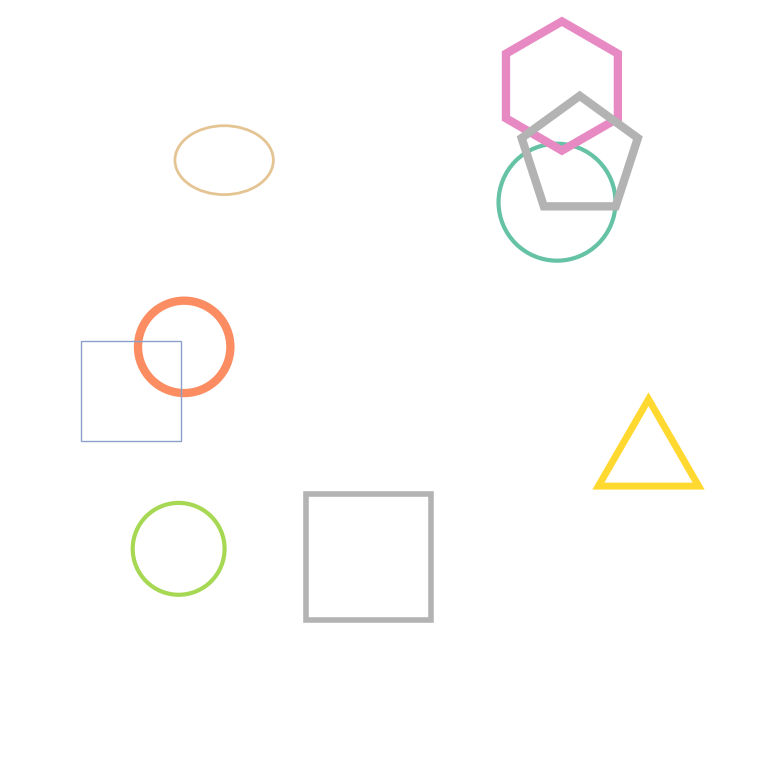[{"shape": "circle", "thickness": 1.5, "radius": 0.38, "center": [0.723, 0.737]}, {"shape": "circle", "thickness": 3, "radius": 0.3, "center": [0.239, 0.55]}, {"shape": "square", "thickness": 0.5, "radius": 0.32, "center": [0.17, 0.492]}, {"shape": "hexagon", "thickness": 3, "radius": 0.42, "center": [0.73, 0.888]}, {"shape": "circle", "thickness": 1.5, "radius": 0.3, "center": [0.232, 0.287]}, {"shape": "triangle", "thickness": 2.5, "radius": 0.38, "center": [0.842, 0.406]}, {"shape": "oval", "thickness": 1, "radius": 0.32, "center": [0.291, 0.792]}, {"shape": "pentagon", "thickness": 3, "radius": 0.4, "center": [0.753, 0.796]}, {"shape": "square", "thickness": 2, "radius": 0.41, "center": [0.479, 0.276]}]